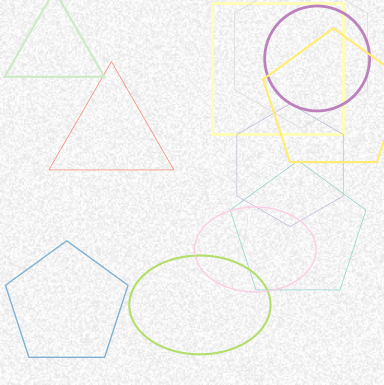[{"shape": "pentagon", "thickness": 0.5, "radius": 0.93, "center": [0.774, 0.397]}, {"shape": "square", "thickness": 2, "radius": 0.85, "center": [0.72, 0.821]}, {"shape": "hexagon", "thickness": 0.5, "radius": 0.8, "center": [0.753, 0.571]}, {"shape": "triangle", "thickness": 0.5, "radius": 0.94, "center": [0.289, 0.652]}, {"shape": "pentagon", "thickness": 1, "radius": 0.84, "center": [0.173, 0.207]}, {"shape": "oval", "thickness": 1.5, "radius": 0.92, "center": [0.519, 0.208]}, {"shape": "oval", "thickness": 1, "radius": 0.79, "center": [0.663, 0.352]}, {"shape": "hexagon", "thickness": 0.5, "radius": 1.0, "center": [0.782, 0.866]}, {"shape": "circle", "thickness": 2, "radius": 0.68, "center": [0.824, 0.848]}, {"shape": "triangle", "thickness": 1.5, "radius": 0.75, "center": [0.141, 0.875]}, {"shape": "pentagon", "thickness": 1.5, "radius": 0.96, "center": [0.866, 0.735]}]